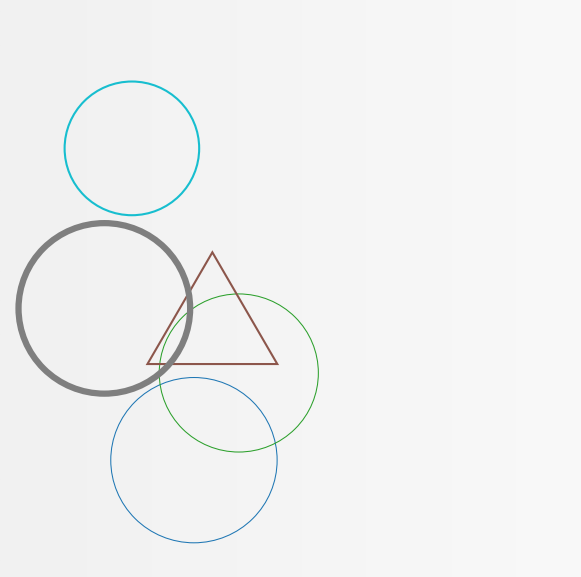[{"shape": "circle", "thickness": 0.5, "radius": 0.72, "center": [0.334, 0.202]}, {"shape": "circle", "thickness": 0.5, "radius": 0.68, "center": [0.411, 0.353]}, {"shape": "triangle", "thickness": 1, "radius": 0.64, "center": [0.365, 0.433]}, {"shape": "circle", "thickness": 3, "radius": 0.74, "center": [0.179, 0.465]}, {"shape": "circle", "thickness": 1, "radius": 0.58, "center": [0.227, 0.742]}]